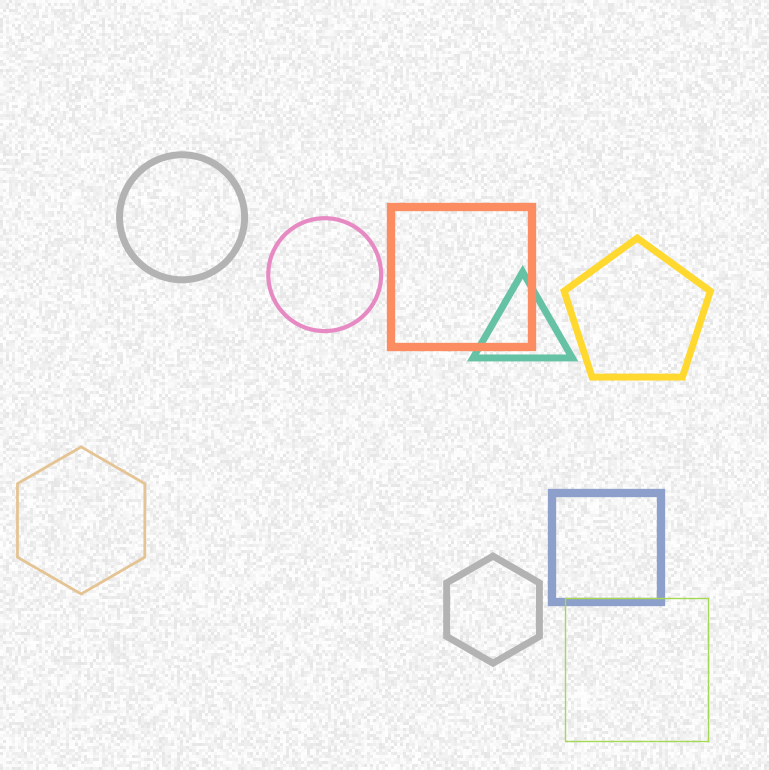[{"shape": "triangle", "thickness": 2.5, "radius": 0.37, "center": [0.679, 0.572]}, {"shape": "square", "thickness": 3, "radius": 0.46, "center": [0.599, 0.64]}, {"shape": "square", "thickness": 3, "radius": 0.35, "center": [0.788, 0.289]}, {"shape": "circle", "thickness": 1.5, "radius": 0.37, "center": [0.422, 0.643]}, {"shape": "square", "thickness": 0.5, "radius": 0.46, "center": [0.827, 0.13]}, {"shape": "pentagon", "thickness": 2.5, "radius": 0.5, "center": [0.828, 0.591]}, {"shape": "hexagon", "thickness": 1, "radius": 0.48, "center": [0.105, 0.324]}, {"shape": "circle", "thickness": 2.5, "radius": 0.41, "center": [0.236, 0.718]}, {"shape": "hexagon", "thickness": 2.5, "radius": 0.35, "center": [0.64, 0.208]}]